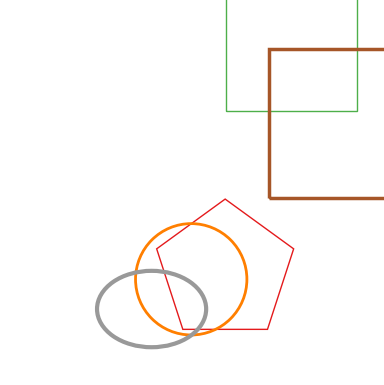[{"shape": "pentagon", "thickness": 1, "radius": 0.94, "center": [0.585, 0.296]}, {"shape": "square", "thickness": 1, "radius": 0.85, "center": [0.758, 0.881]}, {"shape": "circle", "thickness": 2, "radius": 0.72, "center": [0.497, 0.275]}, {"shape": "square", "thickness": 2.5, "radius": 0.96, "center": [0.891, 0.679]}, {"shape": "oval", "thickness": 3, "radius": 0.71, "center": [0.394, 0.197]}]